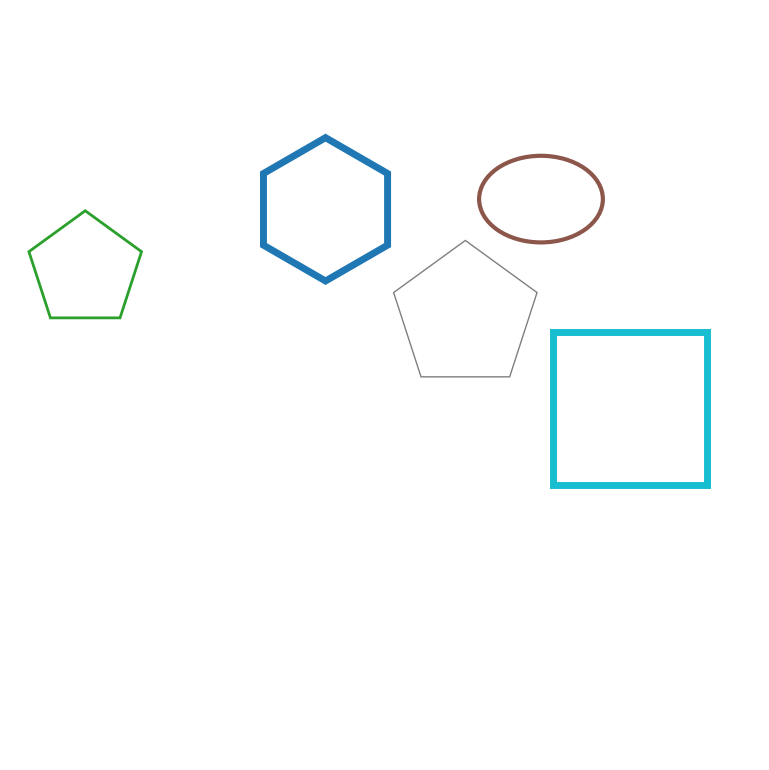[{"shape": "hexagon", "thickness": 2.5, "radius": 0.47, "center": [0.423, 0.728]}, {"shape": "pentagon", "thickness": 1, "radius": 0.38, "center": [0.111, 0.649]}, {"shape": "oval", "thickness": 1.5, "radius": 0.4, "center": [0.703, 0.741]}, {"shape": "pentagon", "thickness": 0.5, "radius": 0.49, "center": [0.604, 0.59]}, {"shape": "square", "thickness": 2.5, "radius": 0.5, "center": [0.818, 0.469]}]